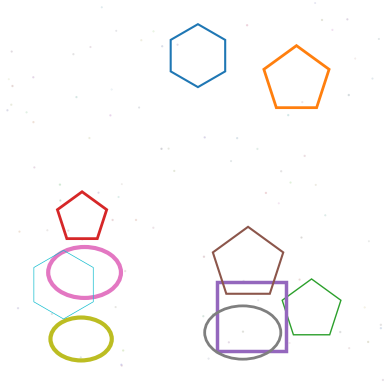[{"shape": "hexagon", "thickness": 1.5, "radius": 0.41, "center": [0.514, 0.855]}, {"shape": "pentagon", "thickness": 2, "radius": 0.45, "center": [0.77, 0.792]}, {"shape": "pentagon", "thickness": 1, "radius": 0.4, "center": [0.809, 0.195]}, {"shape": "pentagon", "thickness": 2, "radius": 0.34, "center": [0.213, 0.435]}, {"shape": "square", "thickness": 2.5, "radius": 0.45, "center": [0.653, 0.177]}, {"shape": "pentagon", "thickness": 1.5, "radius": 0.48, "center": [0.644, 0.315]}, {"shape": "oval", "thickness": 3, "radius": 0.47, "center": [0.22, 0.292]}, {"shape": "oval", "thickness": 2, "radius": 0.49, "center": [0.631, 0.136]}, {"shape": "oval", "thickness": 3, "radius": 0.4, "center": [0.211, 0.12]}, {"shape": "hexagon", "thickness": 0.5, "radius": 0.45, "center": [0.165, 0.261]}]